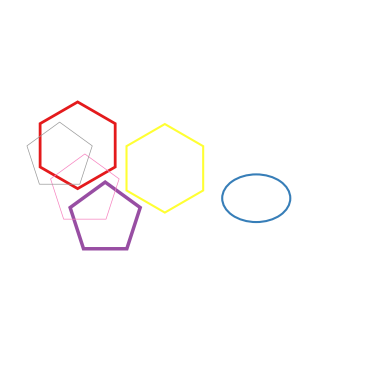[{"shape": "hexagon", "thickness": 2, "radius": 0.56, "center": [0.202, 0.623]}, {"shape": "oval", "thickness": 1.5, "radius": 0.44, "center": [0.666, 0.485]}, {"shape": "pentagon", "thickness": 2.5, "radius": 0.48, "center": [0.273, 0.431]}, {"shape": "hexagon", "thickness": 1.5, "radius": 0.57, "center": [0.428, 0.563]}, {"shape": "pentagon", "thickness": 0.5, "radius": 0.47, "center": [0.22, 0.506]}, {"shape": "pentagon", "thickness": 0.5, "radius": 0.45, "center": [0.155, 0.594]}]